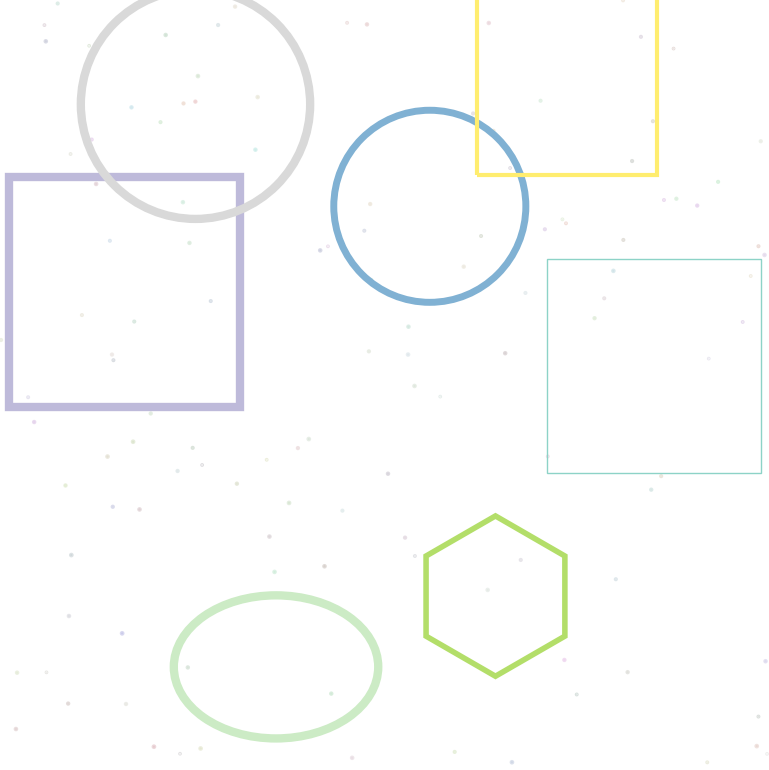[{"shape": "square", "thickness": 0.5, "radius": 0.7, "center": [0.849, 0.525]}, {"shape": "square", "thickness": 3, "radius": 0.75, "center": [0.162, 0.621]}, {"shape": "circle", "thickness": 2.5, "radius": 0.62, "center": [0.558, 0.732]}, {"shape": "hexagon", "thickness": 2, "radius": 0.52, "center": [0.643, 0.226]}, {"shape": "circle", "thickness": 3, "radius": 0.74, "center": [0.254, 0.865]}, {"shape": "oval", "thickness": 3, "radius": 0.66, "center": [0.358, 0.134]}, {"shape": "square", "thickness": 1.5, "radius": 0.58, "center": [0.736, 0.89]}]